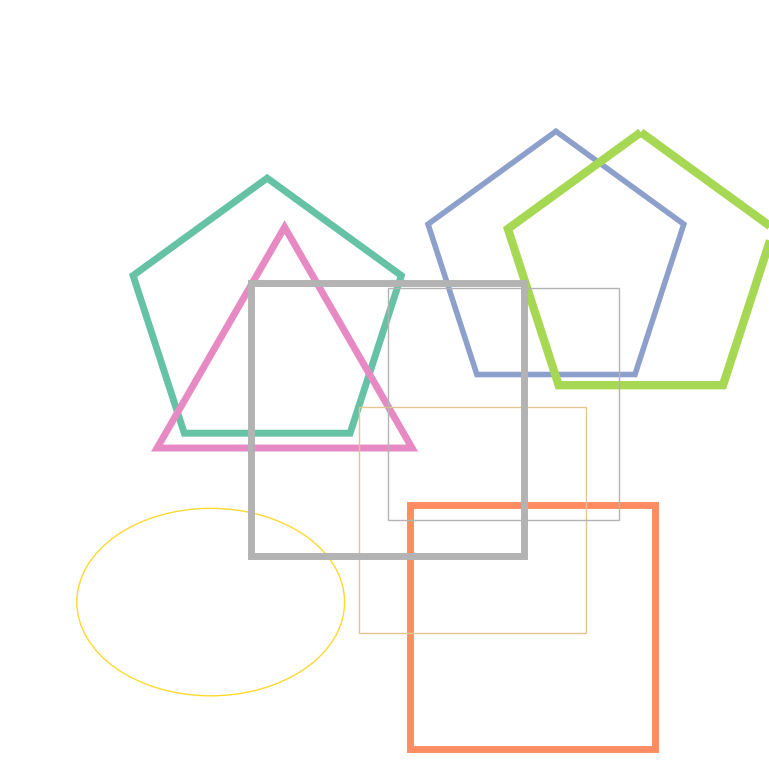[{"shape": "pentagon", "thickness": 2.5, "radius": 0.92, "center": [0.347, 0.586]}, {"shape": "square", "thickness": 2.5, "radius": 0.79, "center": [0.692, 0.186]}, {"shape": "pentagon", "thickness": 2, "radius": 0.87, "center": [0.722, 0.655]}, {"shape": "triangle", "thickness": 2.5, "radius": 0.96, "center": [0.37, 0.514]}, {"shape": "pentagon", "thickness": 3, "radius": 0.91, "center": [0.832, 0.647]}, {"shape": "oval", "thickness": 0.5, "radius": 0.87, "center": [0.274, 0.218]}, {"shape": "square", "thickness": 0.5, "radius": 0.74, "center": [0.614, 0.325]}, {"shape": "square", "thickness": 0.5, "radius": 0.75, "center": [0.654, 0.475]}, {"shape": "square", "thickness": 2.5, "radius": 0.89, "center": [0.504, 0.456]}]